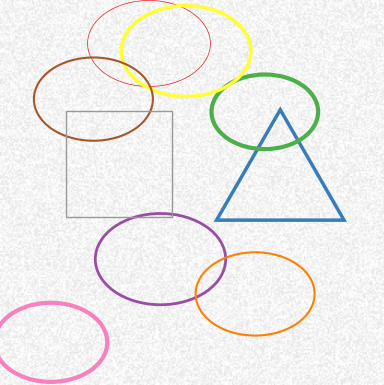[{"shape": "oval", "thickness": 0.5, "radius": 0.8, "center": [0.387, 0.887]}, {"shape": "triangle", "thickness": 2.5, "radius": 0.96, "center": [0.728, 0.524]}, {"shape": "oval", "thickness": 3, "radius": 0.69, "center": [0.688, 0.71]}, {"shape": "oval", "thickness": 2, "radius": 0.85, "center": [0.417, 0.327]}, {"shape": "oval", "thickness": 1.5, "radius": 0.77, "center": [0.663, 0.237]}, {"shape": "oval", "thickness": 2.5, "radius": 0.84, "center": [0.483, 0.867]}, {"shape": "oval", "thickness": 1.5, "radius": 0.77, "center": [0.243, 0.743]}, {"shape": "oval", "thickness": 3, "radius": 0.73, "center": [0.132, 0.111]}, {"shape": "square", "thickness": 1, "radius": 0.69, "center": [0.31, 0.575]}]